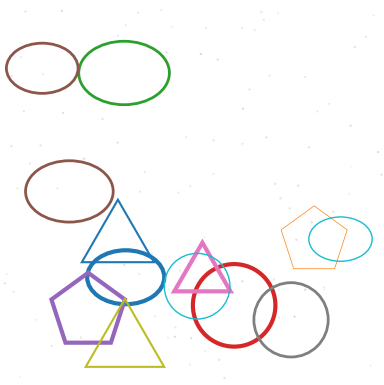[{"shape": "oval", "thickness": 3, "radius": 0.5, "center": [0.327, 0.28]}, {"shape": "triangle", "thickness": 1.5, "radius": 0.54, "center": [0.306, 0.373]}, {"shape": "pentagon", "thickness": 0.5, "radius": 0.45, "center": [0.816, 0.375]}, {"shape": "oval", "thickness": 2, "radius": 0.59, "center": [0.322, 0.81]}, {"shape": "circle", "thickness": 3, "radius": 0.54, "center": [0.608, 0.207]}, {"shape": "pentagon", "thickness": 3, "radius": 0.5, "center": [0.229, 0.191]}, {"shape": "oval", "thickness": 2, "radius": 0.57, "center": [0.18, 0.503]}, {"shape": "oval", "thickness": 2, "radius": 0.47, "center": [0.11, 0.823]}, {"shape": "triangle", "thickness": 3, "radius": 0.42, "center": [0.526, 0.285]}, {"shape": "circle", "thickness": 2, "radius": 0.48, "center": [0.756, 0.169]}, {"shape": "triangle", "thickness": 1.5, "radius": 0.59, "center": [0.324, 0.106]}, {"shape": "circle", "thickness": 1, "radius": 0.43, "center": [0.512, 0.257]}, {"shape": "oval", "thickness": 1, "radius": 0.41, "center": [0.884, 0.379]}]